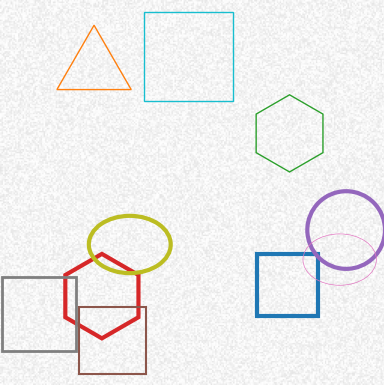[{"shape": "square", "thickness": 3, "radius": 0.4, "center": [0.747, 0.261]}, {"shape": "triangle", "thickness": 1, "radius": 0.56, "center": [0.244, 0.823]}, {"shape": "hexagon", "thickness": 1, "radius": 0.5, "center": [0.752, 0.654]}, {"shape": "hexagon", "thickness": 3, "radius": 0.55, "center": [0.265, 0.231]}, {"shape": "circle", "thickness": 3, "radius": 0.5, "center": [0.899, 0.403]}, {"shape": "square", "thickness": 1.5, "radius": 0.44, "center": [0.293, 0.116]}, {"shape": "oval", "thickness": 0.5, "radius": 0.48, "center": [0.882, 0.326]}, {"shape": "square", "thickness": 2, "radius": 0.48, "center": [0.1, 0.184]}, {"shape": "oval", "thickness": 3, "radius": 0.53, "center": [0.337, 0.365]}, {"shape": "square", "thickness": 1, "radius": 0.58, "center": [0.489, 0.854]}]